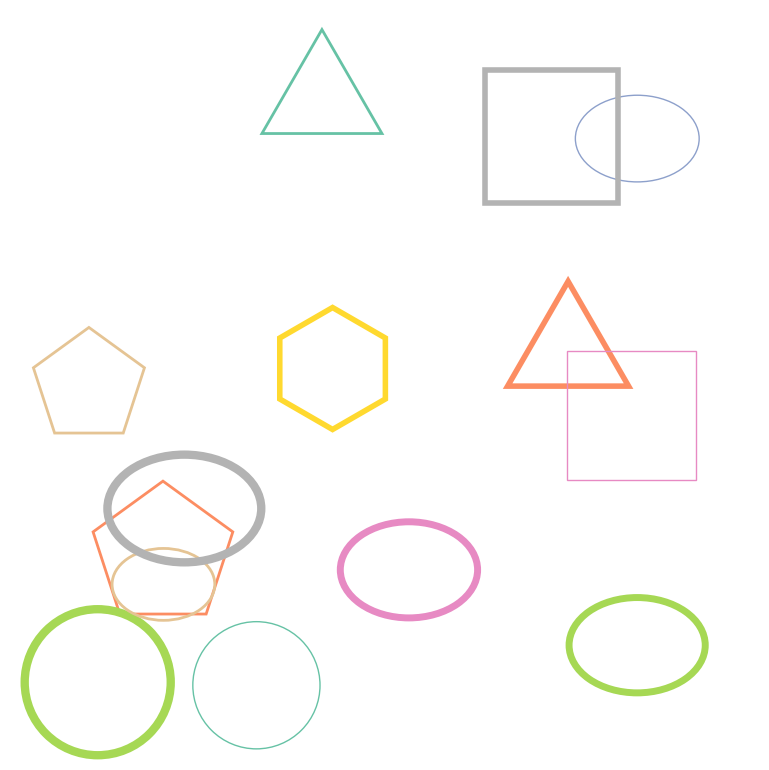[{"shape": "triangle", "thickness": 1, "radius": 0.45, "center": [0.418, 0.872]}, {"shape": "circle", "thickness": 0.5, "radius": 0.41, "center": [0.333, 0.11]}, {"shape": "pentagon", "thickness": 1, "radius": 0.48, "center": [0.212, 0.28]}, {"shape": "triangle", "thickness": 2, "radius": 0.45, "center": [0.738, 0.544]}, {"shape": "oval", "thickness": 0.5, "radius": 0.4, "center": [0.828, 0.82]}, {"shape": "oval", "thickness": 2.5, "radius": 0.45, "center": [0.531, 0.26]}, {"shape": "square", "thickness": 0.5, "radius": 0.42, "center": [0.82, 0.461]}, {"shape": "oval", "thickness": 2.5, "radius": 0.44, "center": [0.827, 0.162]}, {"shape": "circle", "thickness": 3, "radius": 0.47, "center": [0.127, 0.114]}, {"shape": "hexagon", "thickness": 2, "radius": 0.4, "center": [0.432, 0.521]}, {"shape": "pentagon", "thickness": 1, "radius": 0.38, "center": [0.115, 0.499]}, {"shape": "oval", "thickness": 1, "radius": 0.33, "center": [0.212, 0.241]}, {"shape": "oval", "thickness": 3, "radius": 0.5, "center": [0.239, 0.34]}, {"shape": "square", "thickness": 2, "radius": 0.43, "center": [0.716, 0.823]}]